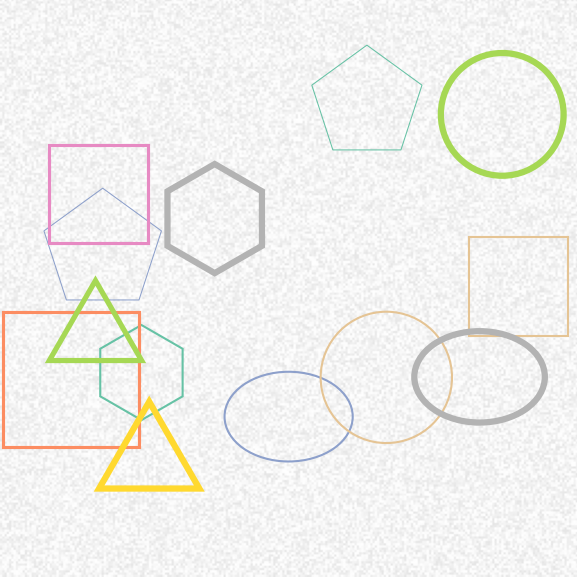[{"shape": "pentagon", "thickness": 0.5, "radius": 0.5, "center": [0.635, 0.821]}, {"shape": "hexagon", "thickness": 1, "radius": 0.41, "center": [0.245, 0.354]}, {"shape": "square", "thickness": 1.5, "radius": 0.59, "center": [0.123, 0.342]}, {"shape": "oval", "thickness": 1, "radius": 0.55, "center": [0.5, 0.278]}, {"shape": "pentagon", "thickness": 0.5, "radius": 0.53, "center": [0.178, 0.566]}, {"shape": "square", "thickness": 1.5, "radius": 0.43, "center": [0.171, 0.664]}, {"shape": "triangle", "thickness": 2.5, "radius": 0.46, "center": [0.165, 0.421]}, {"shape": "circle", "thickness": 3, "radius": 0.53, "center": [0.87, 0.801]}, {"shape": "triangle", "thickness": 3, "radius": 0.5, "center": [0.258, 0.203]}, {"shape": "square", "thickness": 1, "radius": 0.43, "center": [0.898, 0.503]}, {"shape": "circle", "thickness": 1, "radius": 0.57, "center": [0.669, 0.346]}, {"shape": "hexagon", "thickness": 3, "radius": 0.47, "center": [0.372, 0.621]}, {"shape": "oval", "thickness": 3, "radius": 0.56, "center": [0.83, 0.347]}]